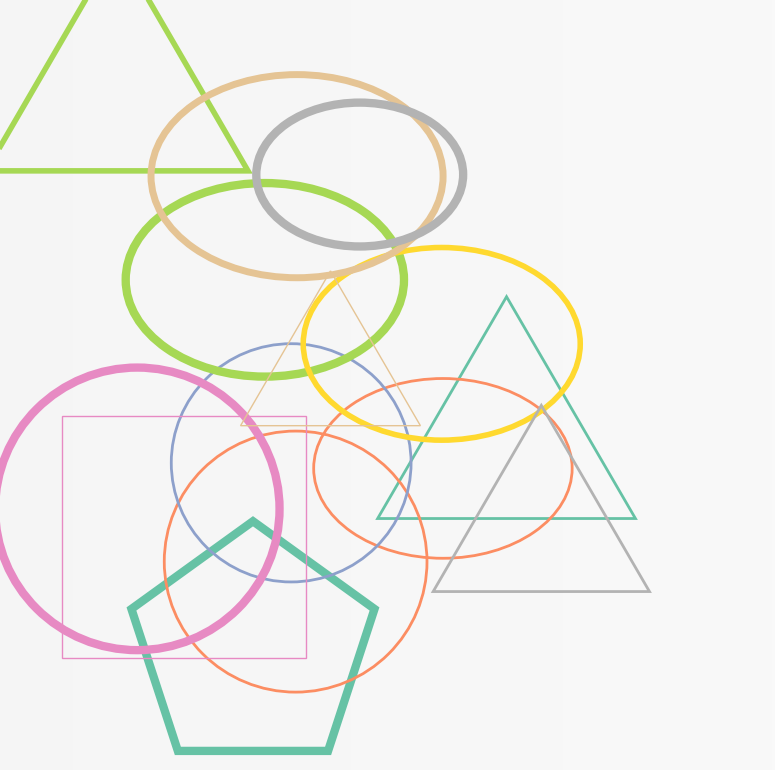[{"shape": "triangle", "thickness": 1, "radius": 0.96, "center": [0.654, 0.423]}, {"shape": "pentagon", "thickness": 3, "radius": 0.82, "center": [0.326, 0.158]}, {"shape": "circle", "thickness": 1, "radius": 0.85, "center": [0.381, 0.271]}, {"shape": "oval", "thickness": 1, "radius": 0.83, "center": [0.572, 0.392]}, {"shape": "circle", "thickness": 1, "radius": 0.77, "center": [0.376, 0.399]}, {"shape": "circle", "thickness": 3, "radius": 0.92, "center": [0.177, 0.339]}, {"shape": "square", "thickness": 0.5, "radius": 0.79, "center": [0.238, 0.302]}, {"shape": "oval", "thickness": 3, "radius": 0.9, "center": [0.342, 0.637]}, {"shape": "triangle", "thickness": 2, "radius": 0.98, "center": [0.151, 0.876]}, {"shape": "oval", "thickness": 2, "radius": 0.89, "center": [0.57, 0.553]}, {"shape": "triangle", "thickness": 0.5, "radius": 0.67, "center": [0.426, 0.514]}, {"shape": "oval", "thickness": 2.5, "radius": 0.94, "center": [0.383, 0.771]}, {"shape": "oval", "thickness": 3, "radius": 0.67, "center": [0.464, 0.773]}, {"shape": "triangle", "thickness": 1, "radius": 0.81, "center": [0.698, 0.312]}]